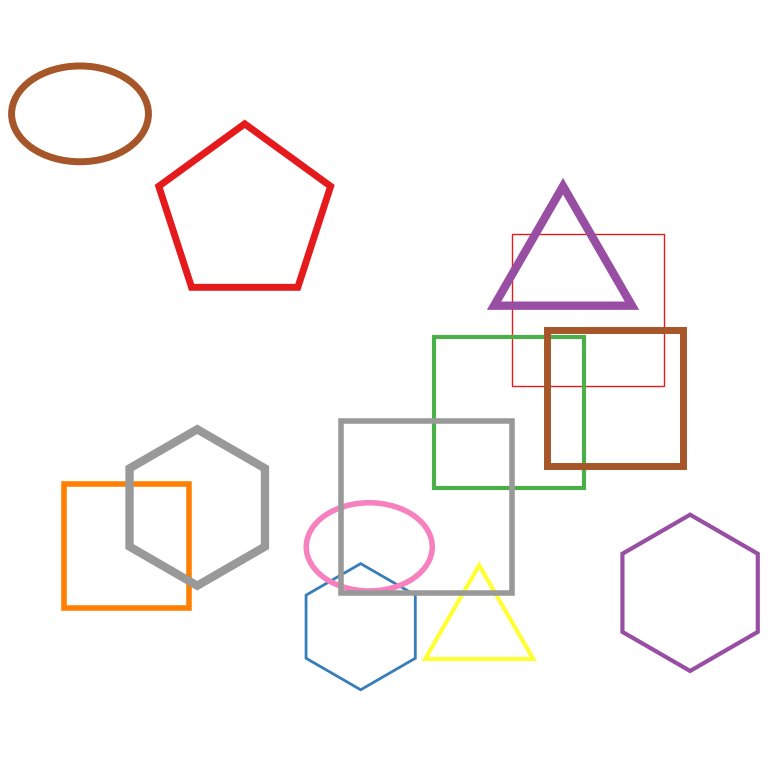[{"shape": "pentagon", "thickness": 2.5, "radius": 0.59, "center": [0.318, 0.722]}, {"shape": "square", "thickness": 0.5, "radius": 0.49, "center": [0.764, 0.597]}, {"shape": "hexagon", "thickness": 1, "radius": 0.41, "center": [0.468, 0.186]}, {"shape": "square", "thickness": 1.5, "radius": 0.49, "center": [0.661, 0.464]}, {"shape": "triangle", "thickness": 3, "radius": 0.52, "center": [0.731, 0.655]}, {"shape": "hexagon", "thickness": 1.5, "radius": 0.51, "center": [0.896, 0.23]}, {"shape": "square", "thickness": 2, "radius": 0.4, "center": [0.165, 0.291]}, {"shape": "triangle", "thickness": 1.5, "radius": 0.41, "center": [0.622, 0.185]}, {"shape": "square", "thickness": 2.5, "radius": 0.44, "center": [0.799, 0.483]}, {"shape": "oval", "thickness": 2.5, "radius": 0.44, "center": [0.104, 0.852]}, {"shape": "oval", "thickness": 2, "radius": 0.41, "center": [0.48, 0.29]}, {"shape": "hexagon", "thickness": 3, "radius": 0.51, "center": [0.256, 0.341]}, {"shape": "square", "thickness": 2, "radius": 0.56, "center": [0.554, 0.341]}]